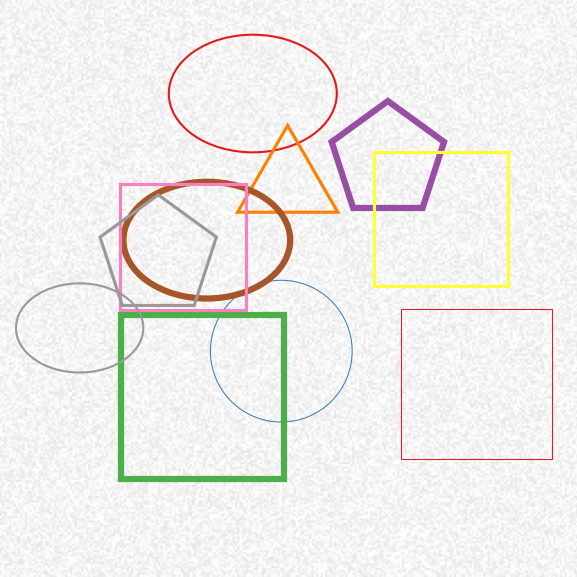[{"shape": "square", "thickness": 0.5, "radius": 0.65, "center": [0.825, 0.334]}, {"shape": "oval", "thickness": 1, "radius": 0.73, "center": [0.438, 0.837]}, {"shape": "circle", "thickness": 0.5, "radius": 0.61, "center": [0.487, 0.391]}, {"shape": "square", "thickness": 3, "radius": 0.71, "center": [0.351, 0.311]}, {"shape": "pentagon", "thickness": 3, "radius": 0.51, "center": [0.672, 0.722]}, {"shape": "triangle", "thickness": 1.5, "radius": 0.5, "center": [0.498, 0.682]}, {"shape": "square", "thickness": 1.5, "radius": 0.58, "center": [0.763, 0.62]}, {"shape": "oval", "thickness": 3, "radius": 0.72, "center": [0.358, 0.583]}, {"shape": "square", "thickness": 1.5, "radius": 0.55, "center": [0.317, 0.571]}, {"shape": "pentagon", "thickness": 1.5, "radius": 0.53, "center": [0.274, 0.556]}, {"shape": "oval", "thickness": 1, "radius": 0.55, "center": [0.138, 0.431]}]